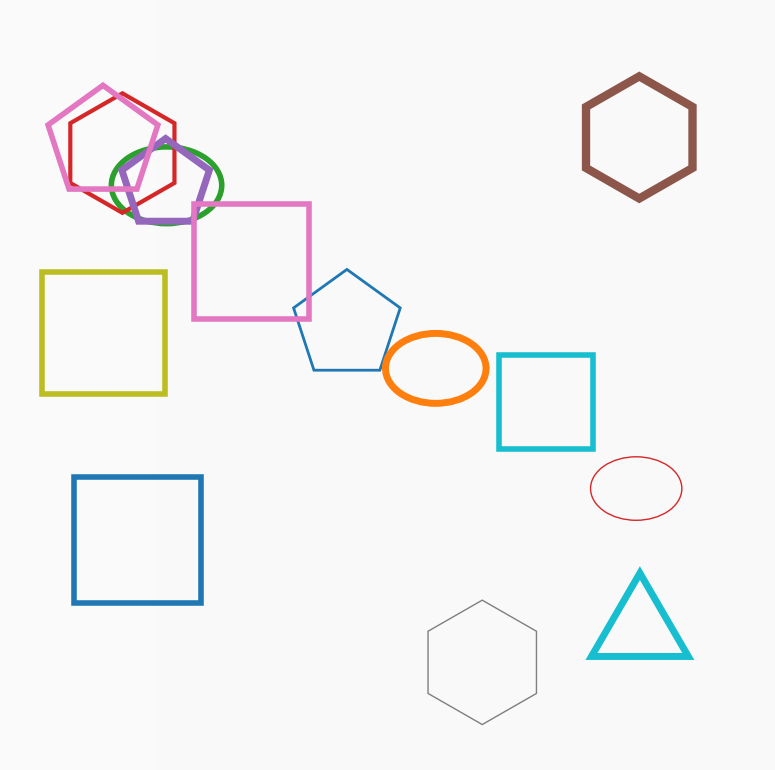[{"shape": "pentagon", "thickness": 1, "radius": 0.36, "center": [0.448, 0.578]}, {"shape": "square", "thickness": 2, "radius": 0.41, "center": [0.178, 0.299]}, {"shape": "oval", "thickness": 2.5, "radius": 0.32, "center": [0.562, 0.522]}, {"shape": "oval", "thickness": 2, "radius": 0.36, "center": [0.215, 0.759]}, {"shape": "hexagon", "thickness": 1.5, "radius": 0.39, "center": [0.158, 0.801]}, {"shape": "oval", "thickness": 0.5, "radius": 0.29, "center": [0.821, 0.366]}, {"shape": "pentagon", "thickness": 2.5, "radius": 0.3, "center": [0.214, 0.761]}, {"shape": "hexagon", "thickness": 3, "radius": 0.4, "center": [0.825, 0.822]}, {"shape": "square", "thickness": 2, "radius": 0.37, "center": [0.324, 0.66]}, {"shape": "pentagon", "thickness": 2, "radius": 0.37, "center": [0.133, 0.815]}, {"shape": "hexagon", "thickness": 0.5, "radius": 0.4, "center": [0.622, 0.14]}, {"shape": "square", "thickness": 2, "radius": 0.4, "center": [0.134, 0.567]}, {"shape": "square", "thickness": 2, "radius": 0.3, "center": [0.704, 0.478]}, {"shape": "triangle", "thickness": 2.5, "radius": 0.36, "center": [0.826, 0.184]}]